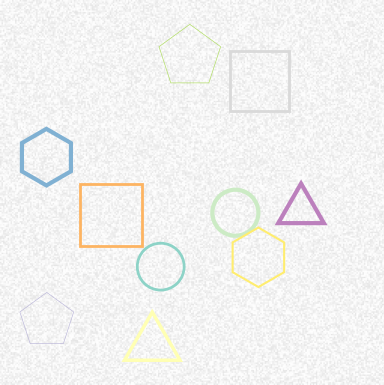[{"shape": "circle", "thickness": 2, "radius": 0.3, "center": [0.417, 0.307]}, {"shape": "triangle", "thickness": 2.5, "radius": 0.42, "center": [0.395, 0.106]}, {"shape": "pentagon", "thickness": 0.5, "radius": 0.37, "center": [0.122, 0.167]}, {"shape": "hexagon", "thickness": 3, "radius": 0.37, "center": [0.121, 0.592]}, {"shape": "square", "thickness": 2, "radius": 0.4, "center": [0.288, 0.442]}, {"shape": "pentagon", "thickness": 0.5, "radius": 0.42, "center": [0.493, 0.853]}, {"shape": "square", "thickness": 2, "radius": 0.39, "center": [0.674, 0.79]}, {"shape": "triangle", "thickness": 3, "radius": 0.34, "center": [0.782, 0.455]}, {"shape": "circle", "thickness": 3, "radius": 0.3, "center": [0.611, 0.447]}, {"shape": "hexagon", "thickness": 1.5, "radius": 0.39, "center": [0.671, 0.332]}]